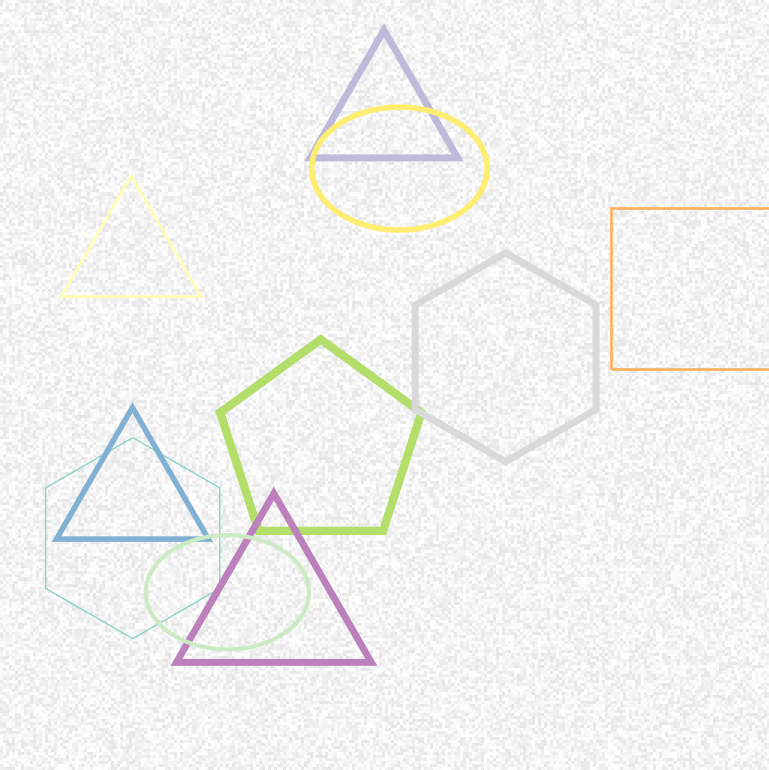[{"shape": "hexagon", "thickness": 0.5, "radius": 0.65, "center": [0.172, 0.301]}, {"shape": "triangle", "thickness": 1, "radius": 0.52, "center": [0.17, 0.667]}, {"shape": "triangle", "thickness": 2.5, "radius": 0.55, "center": [0.499, 0.85]}, {"shape": "triangle", "thickness": 2, "radius": 0.57, "center": [0.172, 0.357]}, {"shape": "square", "thickness": 1, "radius": 0.52, "center": [0.899, 0.625]}, {"shape": "pentagon", "thickness": 3, "radius": 0.69, "center": [0.417, 0.422]}, {"shape": "hexagon", "thickness": 2.5, "radius": 0.68, "center": [0.657, 0.536]}, {"shape": "triangle", "thickness": 2.5, "radius": 0.73, "center": [0.356, 0.213]}, {"shape": "oval", "thickness": 1.5, "radius": 0.53, "center": [0.295, 0.231]}, {"shape": "oval", "thickness": 2, "radius": 0.57, "center": [0.519, 0.781]}]